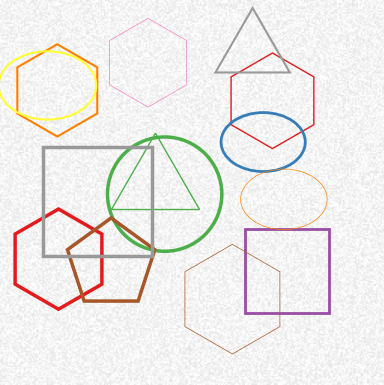[{"shape": "hexagon", "thickness": 1, "radius": 0.62, "center": [0.708, 0.738]}, {"shape": "hexagon", "thickness": 2.5, "radius": 0.65, "center": [0.152, 0.327]}, {"shape": "oval", "thickness": 2, "radius": 0.55, "center": [0.684, 0.631]}, {"shape": "circle", "thickness": 2.5, "radius": 0.74, "center": [0.428, 0.496]}, {"shape": "triangle", "thickness": 1, "radius": 0.66, "center": [0.404, 0.522]}, {"shape": "square", "thickness": 2, "radius": 0.55, "center": [0.747, 0.296]}, {"shape": "oval", "thickness": 0.5, "radius": 0.56, "center": [0.737, 0.482]}, {"shape": "hexagon", "thickness": 1.5, "radius": 0.6, "center": [0.149, 0.765]}, {"shape": "oval", "thickness": 1.5, "radius": 0.63, "center": [0.123, 0.778]}, {"shape": "pentagon", "thickness": 2.5, "radius": 0.6, "center": [0.289, 0.315]}, {"shape": "hexagon", "thickness": 0.5, "radius": 0.71, "center": [0.604, 0.223]}, {"shape": "hexagon", "thickness": 0.5, "radius": 0.58, "center": [0.385, 0.837]}, {"shape": "square", "thickness": 2.5, "radius": 0.7, "center": [0.253, 0.477]}, {"shape": "triangle", "thickness": 1.5, "radius": 0.56, "center": [0.656, 0.868]}]